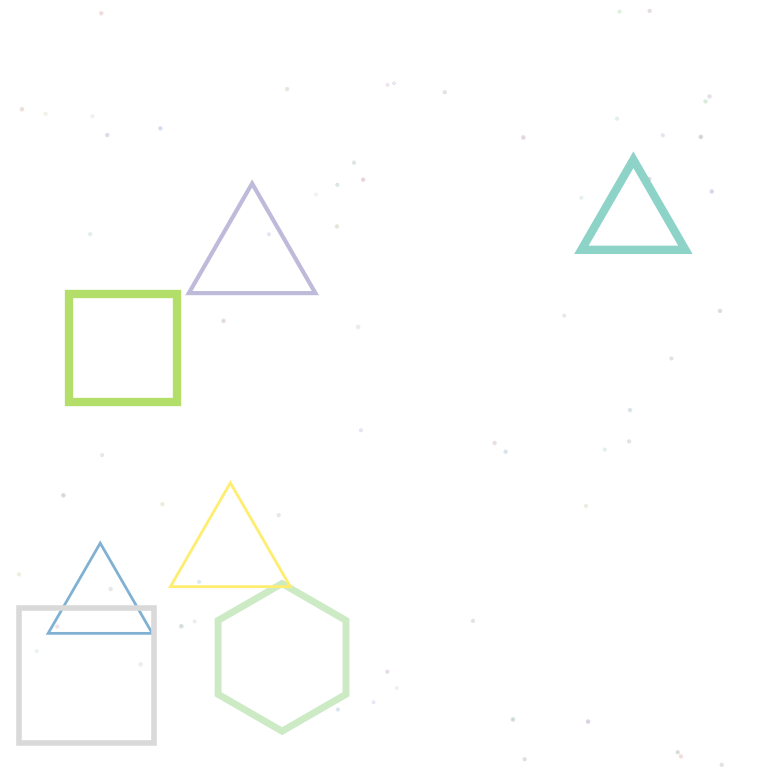[{"shape": "triangle", "thickness": 3, "radius": 0.39, "center": [0.823, 0.715]}, {"shape": "triangle", "thickness": 1.5, "radius": 0.47, "center": [0.327, 0.667]}, {"shape": "triangle", "thickness": 1, "radius": 0.39, "center": [0.13, 0.217]}, {"shape": "square", "thickness": 3, "radius": 0.35, "center": [0.16, 0.549]}, {"shape": "square", "thickness": 2, "radius": 0.44, "center": [0.112, 0.122]}, {"shape": "hexagon", "thickness": 2.5, "radius": 0.48, "center": [0.366, 0.146]}, {"shape": "triangle", "thickness": 1, "radius": 0.45, "center": [0.299, 0.283]}]